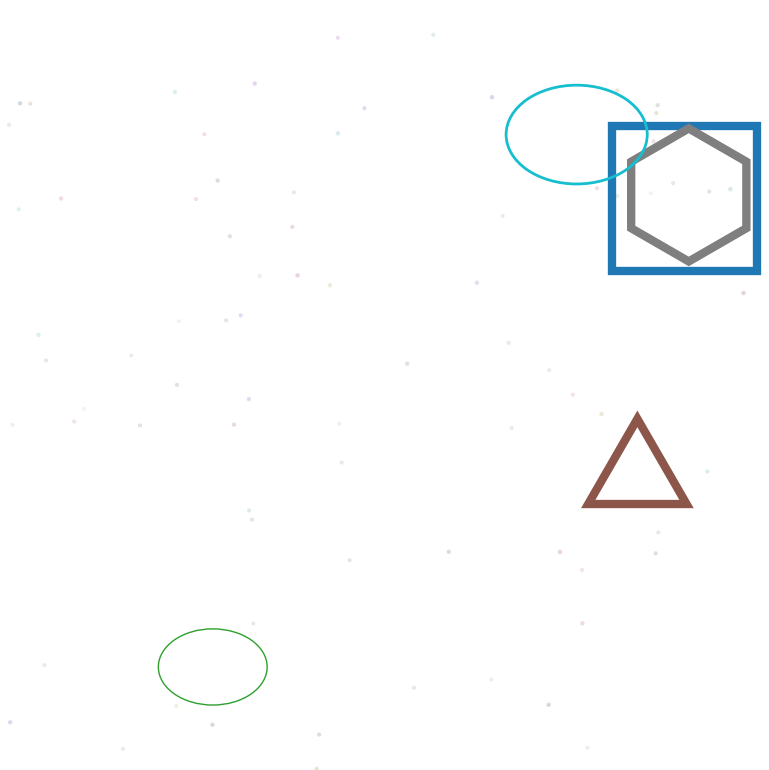[{"shape": "square", "thickness": 3, "radius": 0.47, "center": [0.889, 0.742]}, {"shape": "oval", "thickness": 0.5, "radius": 0.35, "center": [0.276, 0.134]}, {"shape": "triangle", "thickness": 3, "radius": 0.37, "center": [0.828, 0.382]}, {"shape": "hexagon", "thickness": 3, "radius": 0.43, "center": [0.895, 0.747]}, {"shape": "oval", "thickness": 1, "radius": 0.46, "center": [0.749, 0.825]}]